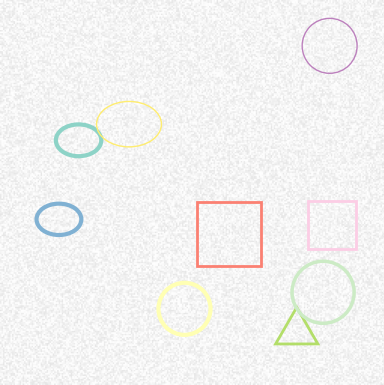[{"shape": "oval", "thickness": 3, "radius": 0.29, "center": [0.204, 0.636]}, {"shape": "circle", "thickness": 3, "radius": 0.34, "center": [0.479, 0.198]}, {"shape": "square", "thickness": 2, "radius": 0.41, "center": [0.595, 0.393]}, {"shape": "oval", "thickness": 3, "radius": 0.29, "center": [0.153, 0.43]}, {"shape": "triangle", "thickness": 2, "radius": 0.32, "center": [0.771, 0.138]}, {"shape": "square", "thickness": 2, "radius": 0.31, "center": [0.863, 0.415]}, {"shape": "circle", "thickness": 1, "radius": 0.36, "center": [0.856, 0.881]}, {"shape": "circle", "thickness": 2.5, "radius": 0.4, "center": [0.839, 0.241]}, {"shape": "oval", "thickness": 1, "radius": 0.42, "center": [0.335, 0.678]}]